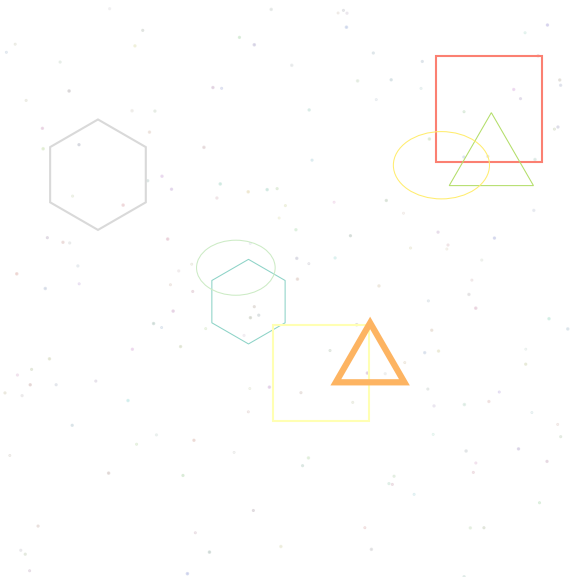[{"shape": "hexagon", "thickness": 0.5, "radius": 0.37, "center": [0.43, 0.477]}, {"shape": "square", "thickness": 1, "radius": 0.41, "center": [0.556, 0.353]}, {"shape": "square", "thickness": 1, "radius": 0.46, "center": [0.846, 0.811]}, {"shape": "triangle", "thickness": 3, "radius": 0.34, "center": [0.641, 0.371]}, {"shape": "triangle", "thickness": 0.5, "radius": 0.42, "center": [0.851, 0.72]}, {"shape": "hexagon", "thickness": 1, "radius": 0.48, "center": [0.17, 0.697]}, {"shape": "oval", "thickness": 0.5, "radius": 0.34, "center": [0.408, 0.536]}, {"shape": "oval", "thickness": 0.5, "radius": 0.42, "center": [0.764, 0.713]}]